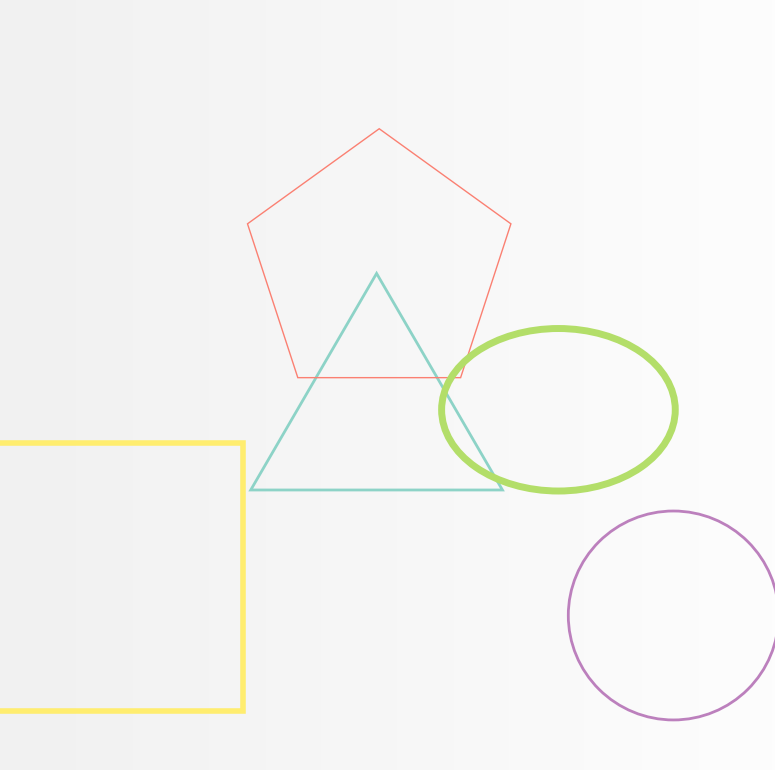[{"shape": "triangle", "thickness": 1, "radius": 0.94, "center": [0.486, 0.457]}, {"shape": "pentagon", "thickness": 0.5, "radius": 0.89, "center": [0.489, 0.654]}, {"shape": "oval", "thickness": 2.5, "radius": 0.75, "center": [0.721, 0.468]}, {"shape": "circle", "thickness": 1, "radius": 0.68, "center": [0.869, 0.201]}, {"shape": "square", "thickness": 2, "radius": 0.87, "center": [0.139, 0.25]}]